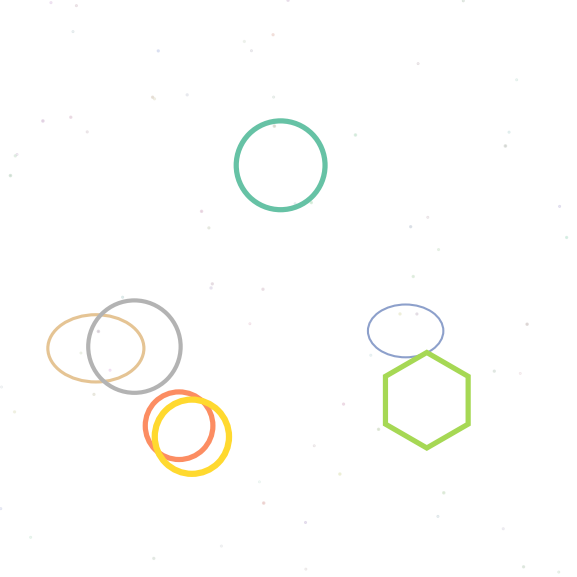[{"shape": "circle", "thickness": 2.5, "radius": 0.38, "center": [0.486, 0.713]}, {"shape": "circle", "thickness": 2.5, "radius": 0.29, "center": [0.31, 0.262]}, {"shape": "oval", "thickness": 1, "radius": 0.33, "center": [0.702, 0.426]}, {"shape": "hexagon", "thickness": 2.5, "radius": 0.41, "center": [0.739, 0.306]}, {"shape": "circle", "thickness": 3, "radius": 0.32, "center": [0.332, 0.243]}, {"shape": "oval", "thickness": 1.5, "radius": 0.42, "center": [0.166, 0.396]}, {"shape": "circle", "thickness": 2, "radius": 0.4, "center": [0.233, 0.399]}]